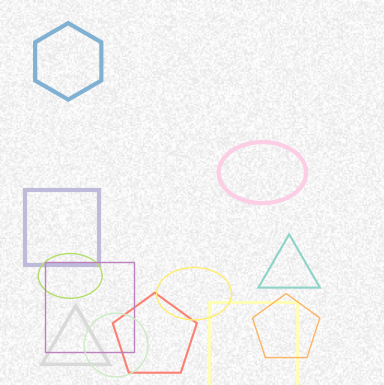[{"shape": "triangle", "thickness": 1.5, "radius": 0.46, "center": [0.751, 0.299]}, {"shape": "square", "thickness": 2, "radius": 0.58, "center": [0.657, 0.101]}, {"shape": "square", "thickness": 3, "radius": 0.49, "center": [0.161, 0.408]}, {"shape": "pentagon", "thickness": 1.5, "radius": 0.57, "center": [0.402, 0.125]}, {"shape": "hexagon", "thickness": 3, "radius": 0.5, "center": [0.177, 0.841]}, {"shape": "pentagon", "thickness": 1, "radius": 0.46, "center": [0.743, 0.146]}, {"shape": "oval", "thickness": 1, "radius": 0.42, "center": [0.182, 0.283]}, {"shape": "oval", "thickness": 3, "radius": 0.57, "center": [0.682, 0.552]}, {"shape": "triangle", "thickness": 2.5, "radius": 0.51, "center": [0.197, 0.104]}, {"shape": "square", "thickness": 1, "radius": 0.58, "center": [0.233, 0.202]}, {"shape": "circle", "thickness": 1, "radius": 0.41, "center": [0.302, 0.104]}, {"shape": "oval", "thickness": 1, "radius": 0.49, "center": [0.504, 0.237]}]